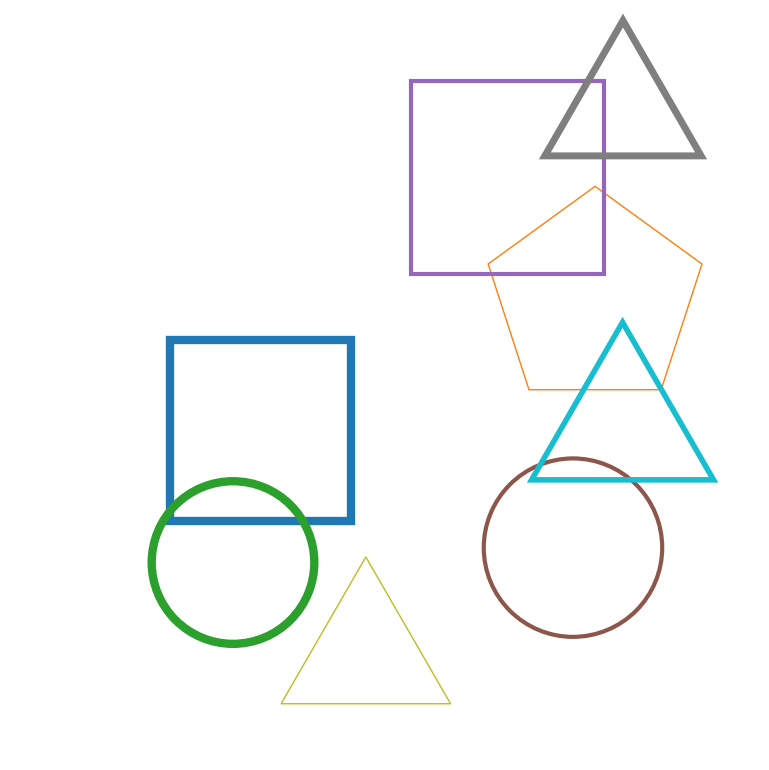[{"shape": "square", "thickness": 3, "radius": 0.59, "center": [0.339, 0.441]}, {"shape": "pentagon", "thickness": 0.5, "radius": 0.73, "center": [0.773, 0.612]}, {"shape": "circle", "thickness": 3, "radius": 0.53, "center": [0.303, 0.269]}, {"shape": "square", "thickness": 1.5, "radius": 0.62, "center": [0.659, 0.77]}, {"shape": "circle", "thickness": 1.5, "radius": 0.58, "center": [0.744, 0.289]}, {"shape": "triangle", "thickness": 2.5, "radius": 0.59, "center": [0.809, 0.856]}, {"shape": "triangle", "thickness": 0.5, "radius": 0.64, "center": [0.475, 0.15]}, {"shape": "triangle", "thickness": 2, "radius": 0.68, "center": [0.809, 0.445]}]